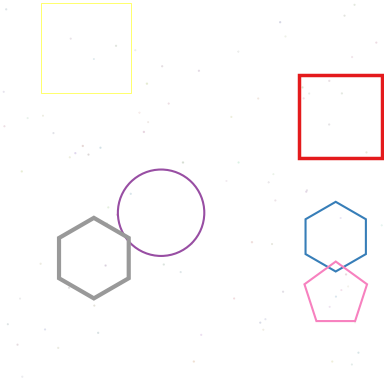[{"shape": "square", "thickness": 2.5, "radius": 0.54, "center": [0.885, 0.697]}, {"shape": "hexagon", "thickness": 1.5, "radius": 0.45, "center": [0.872, 0.385]}, {"shape": "circle", "thickness": 1.5, "radius": 0.56, "center": [0.418, 0.447]}, {"shape": "square", "thickness": 0.5, "radius": 0.59, "center": [0.223, 0.875]}, {"shape": "pentagon", "thickness": 1.5, "radius": 0.43, "center": [0.872, 0.235]}, {"shape": "hexagon", "thickness": 3, "radius": 0.52, "center": [0.244, 0.33]}]